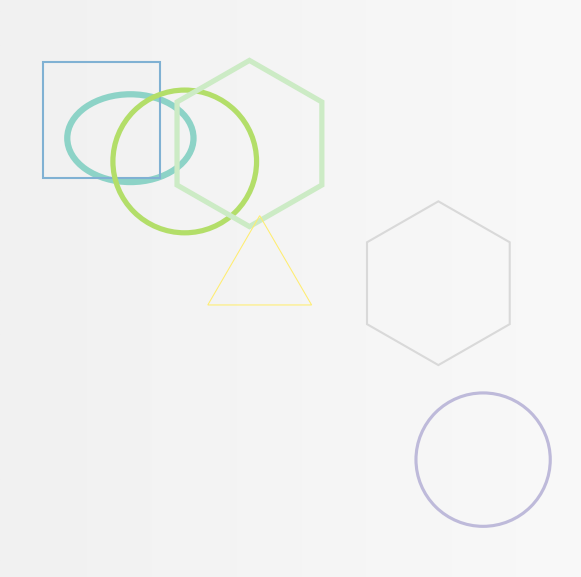[{"shape": "oval", "thickness": 3, "radius": 0.54, "center": [0.224, 0.76]}, {"shape": "circle", "thickness": 1.5, "radius": 0.58, "center": [0.831, 0.203]}, {"shape": "square", "thickness": 1, "radius": 0.5, "center": [0.174, 0.792]}, {"shape": "circle", "thickness": 2.5, "radius": 0.62, "center": [0.318, 0.72]}, {"shape": "hexagon", "thickness": 1, "radius": 0.71, "center": [0.754, 0.509]}, {"shape": "hexagon", "thickness": 2.5, "radius": 0.72, "center": [0.429, 0.751]}, {"shape": "triangle", "thickness": 0.5, "radius": 0.52, "center": [0.447, 0.523]}]